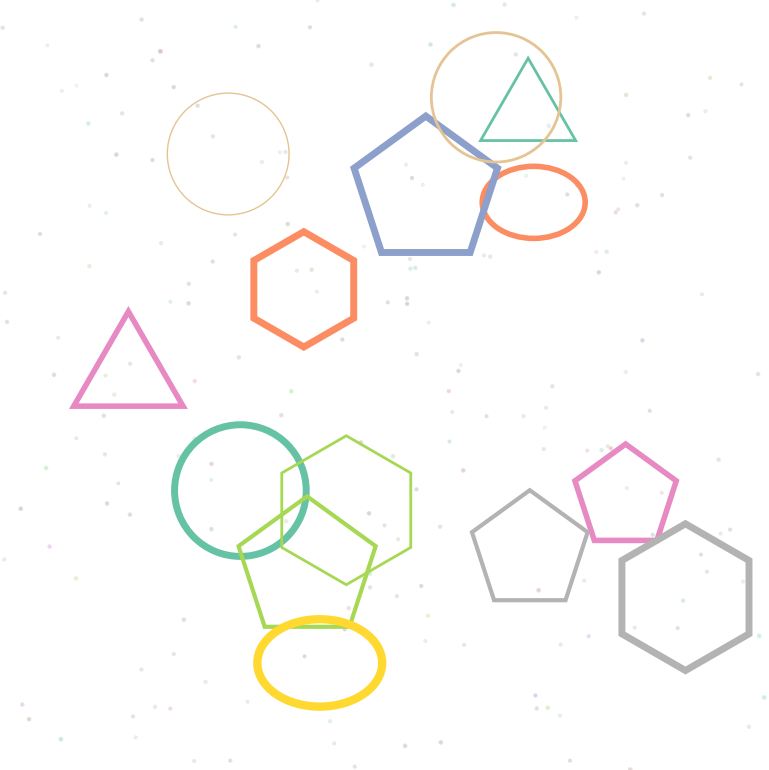[{"shape": "circle", "thickness": 2.5, "radius": 0.43, "center": [0.312, 0.363]}, {"shape": "triangle", "thickness": 1, "radius": 0.36, "center": [0.686, 0.853]}, {"shape": "oval", "thickness": 2, "radius": 0.33, "center": [0.693, 0.737]}, {"shape": "hexagon", "thickness": 2.5, "radius": 0.37, "center": [0.395, 0.624]}, {"shape": "pentagon", "thickness": 2.5, "radius": 0.49, "center": [0.553, 0.751]}, {"shape": "pentagon", "thickness": 2, "radius": 0.35, "center": [0.813, 0.354]}, {"shape": "triangle", "thickness": 2, "radius": 0.41, "center": [0.167, 0.513]}, {"shape": "pentagon", "thickness": 1.5, "radius": 0.47, "center": [0.399, 0.262]}, {"shape": "hexagon", "thickness": 1, "radius": 0.48, "center": [0.45, 0.337]}, {"shape": "oval", "thickness": 3, "radius": 0.41, "center": [0.415, 0.139]}, {"shape": "circle", "thickness": 0.5, "radius": 0.4, "center": [0.296, 0.8]}, {"shape": "circle", "thickness": 1, "radius": 0.42, "center": [0.644, 0.874]}, {"shape": "pentagon", "thickness": 1.5, "radius": 0.39, "center": [0.688, 0.284]}, {"shape": "hexagon", "thickness": 2.5, "radius": 0.48, "center": [0.89, 0.224]}]